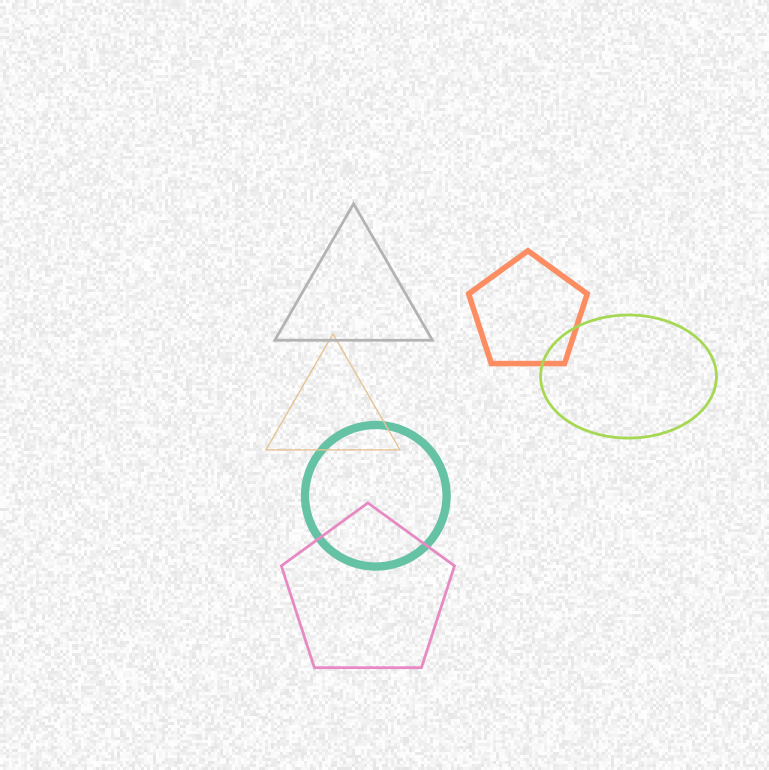[{"shape": "circle", "thickness": 3, "radius": 0.46, "center": [0.488, 0.356]}, {"shape": "pentagon", "thickness": 2, "radius": 0.4, "center": [0.686, 0.593]}, {"shape": "pentagon", "thickness": 1, "radius": 0.59, "center": [0.478, 0.229]}, {"shape": "oval", "thickness": 1, "radius": 0.57, "center": [0.816, 0.511]}, {"shape": "triangle", "thickness": 0.5, "radius": 0.5, "center": [0.432, 0.466]}, {"shape": "triangle", "thickness": 1, "radius": 0.59, "center": [0.459, 0.617]}]